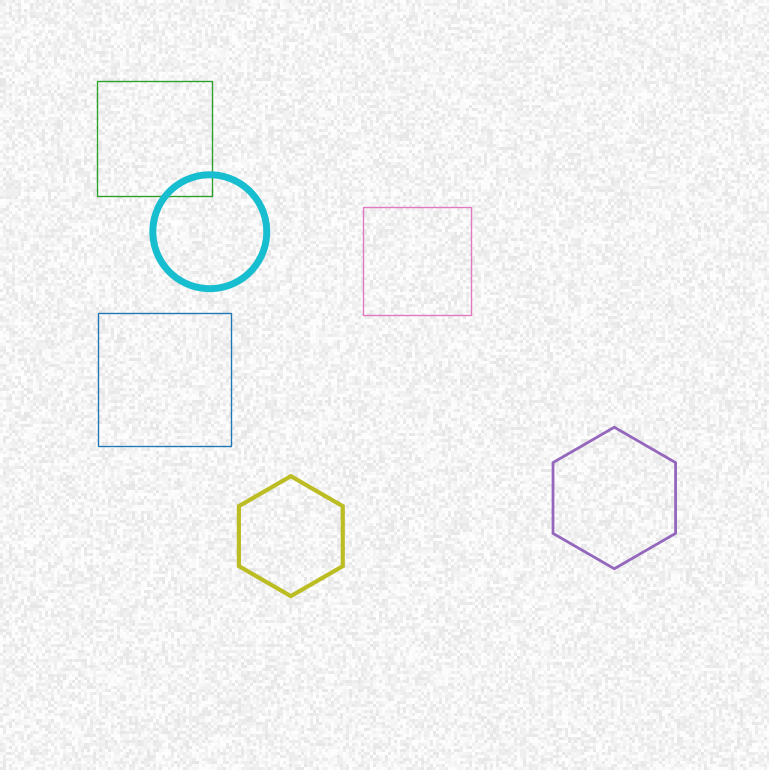[{"shape": "square", "thickness": 0.5, "radius": 0.43, "center": [0.214, 0.507]}, {"shape": "square", "thickness": 0.5, "radius": 0.37, "center": [0.2, 0.82]}, {"shape": "hexagon", "thickness": 1, "radius": 0.46, "center": [0.798, 0.353]}, {"shape": "square", "thickness": 0.5, "radius": 0.35, "center": [0.542, 0.661]}, {"shape": "hexagon", "thickness": 1.5, "radius": 0.39, "center": [0.378, 0.304]}, {"shape": "circle", "thickness": 2.5, "radius": 0.37, "center": [0.272, 0.699]}]